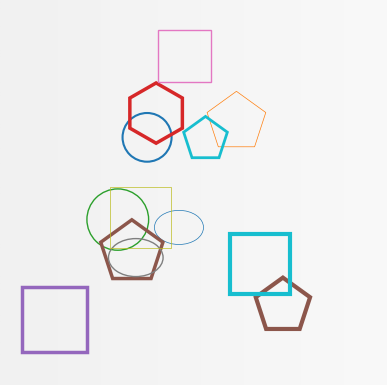[{"shape": "circle", "thickness": 1.5, "radius": 0.32, "center": [0.38, 0.643]}, {"shape": "oval", "thickness": 0.5, "radius": 0.32, "center": [0.462, 0.409]}, {"shape": "pentagon", "thickness": 0.5, "radius": 0.4, "center": [0.61, 0.683]}, {"shape": "circle", "thickness": 1, "radius": 0.4, "center": [0.304, 0.43]}, {"shape": "hexagon", "thickness": 2.5, "radius": 0.39, "center": [0.403, 0.706]}, {"shape": "square", "thickness": 2.5, "radius": 0.42, "center": [0.141, 0.171]}, {"shape": "pentagon", "thickness": 3, "radius": 0.37, "center": [0.73, 0.205]}, {"shape": "pentagon", "thickness": 2.5, "radius": 0.42, "center": [0.34, 0.345]}, {"shape": "square", "thickness": 1, "radius": 0.34, "center": [0.476, 0.854]}, {"shape": "oval", "thickness": 1, "radius": 0.35, "center": [0.35, 0.331]}, {"shape": "square", "thickness": 0.5, "radius": 0.4, "center": [0.363, 0.435]}, {"shape": "pentagon", "thickness": 2, "radius": 0.3, "center": [0.53, 0.638]}, {"shape": "square", "thickness": 3, "radius": 0.39, "center": [0.671, 0.314]}]